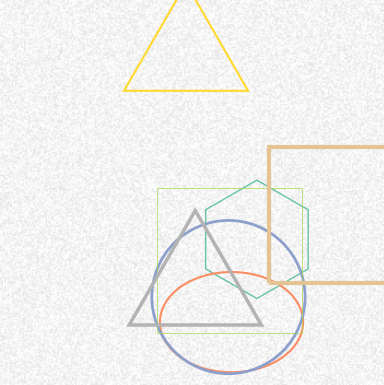[{"shape": "hexagon", "thickness": 1, "radius": 0.77, "center": [0.667, 0.378]}, {"shape": "oval", "thickness": 1.5, "radius": 0.93, "center": [0.601, 0.163]}, {"shape": "circle", "thickness": 2, "radius": 1.0, "center": [0.593, 0.228]}, {"shape": "square", "thickness": 0.5, "radius": 0.94, "center": [0.596, 0.324]}, {"shape": "triangle", "thickness": 1.5, "radius": 0.93, "center": [0.483, 0.857]}, {"shape": "square", "thickness": 3, "radius": 0.88, "center": [0.874, 0.442]}, {"shape": "triangle", "thickness": 2.5, "radius": 0.99, "center": [0.507, 0.255]}]